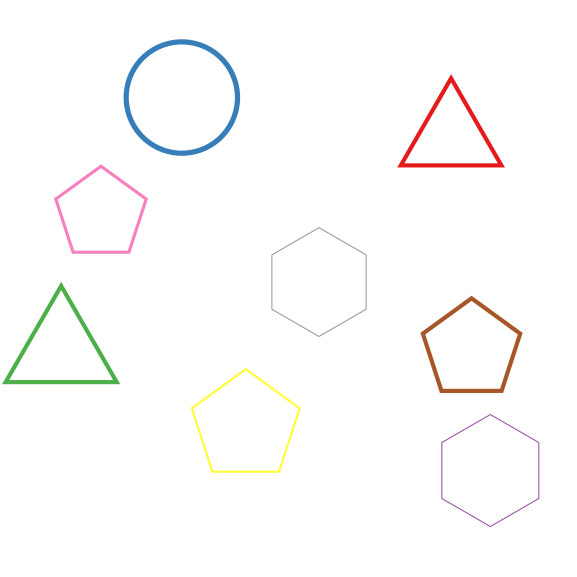[{"shape": "triangle", "thickness": 2, "radius": 0.5, "center": [0.781, 0.763]}, {"shape": "circle", "thickness": 2.5, "radius": 0.48, "center": [0.315, 0.83]}, {"shape": "triangle", "thickness": 2, "radius": 0.56, "center": [0.106, 0.393]}, {"shape": "hexagon", "thickness": 0.5, "radius": 0.48, "center": [0.849, 0.184]}, {"shape": "pentagon", "thickness": 1, "radius": 0.49, "center": [0.426, 0.262]}, {"shape": "pentagon", "thickness": 2, "radius": 0.44, "center": [0.817, 0.394]}, {"shape": "pentagon", "thickness": 1.5, "radius": 0.41, "center": [0.175, 0.629]}, {"shape": "hexagon", "thickness": 0.5, "radius": 0.47, "center": [0.552, 0.511]}]